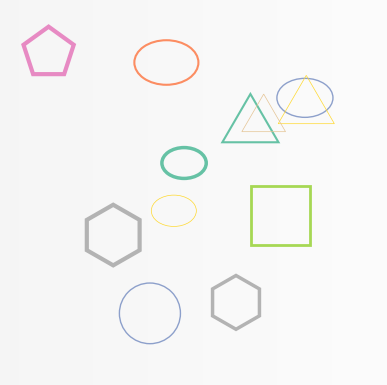[{"shape": "triangle", "thickness": 1.5, "radius": 0.42, "center": [0.646, 0.672]}, {"shape": "oval", "thickness": 2.5, "radius": 0.29, "center": [0.475, 0.577]}, {"shape": "oval", "thickness": 1.5, "radius": 0.41, "center": [0.429, 0.838]}, {"shape": "circle", "thickness": 1, "radius": 0.39, "center": [0.387, 0.186]}, {"shape": "oval", "thickness": 1, "radius": 0.36, "center": [0.787, 0.746]}, {"shape": "pentagon", "thickness": 3, "radius": 0.34, "center": [0.125, 0.863]}, {"shape": "square", "thickness": 2, "radius": 0.38, "center": [0.725, 0.441]}, {"shape": "triangle", "thickness": 0.5, "radius": 0.42, "center": [0.79, 0.721]}, {"shape": "oval", "thickness": 0.5, "radius": 0.29, "center": [0.449, 0.453]}, {"shape": "triangle", "thickness": 0.5, "radius": 0.33, "center": [0.68, 0.691]}, {"shape": "hexagon", "thickness": 3, "radius": 0.39, "center": [0.292, 0.389]}, {"shape": "hexagon", "thickness": 2.5, "radius": 0.35, "center": [0.609, 0.215]}]